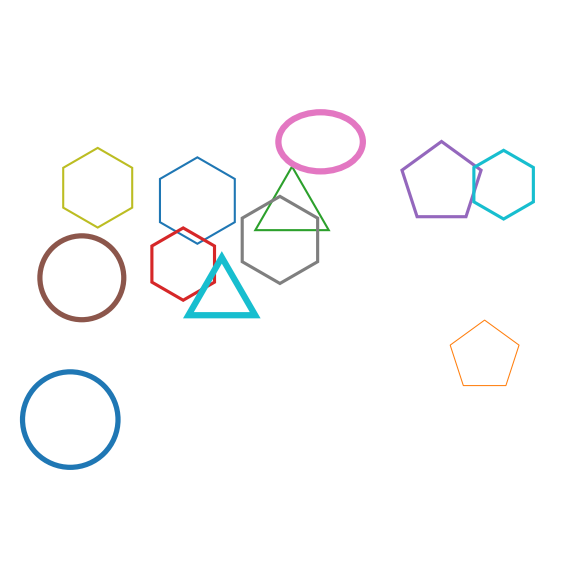[{"shape": "hexagon", "thickness": 1, "radius": 0.37, "center": [0.342, 0.652]}, {"shape": "circle", "thickness": 2.5, "radius": 0.41, "center": [0.122, 0.273]}, {"shape": "pentagon", "thickness": 0.5, "radius": 0.31, "center": [0.839, 0.382]}, {"shape": "triangle", "thickness": 1, "radius": 0.37, "center": [0.506, 0.637]}, {"shape": "hexagon", "thickness": 1.5, "radius": 0.31, "center": [0.317, 0.542]}, {"shape": "pentagon", "thickness": 1.5, "radius": 0.36, "center": [0.765, 0.682]}, {"shape": "circle", "thickness": 2.5, "radius": 0.36, "center": [0.142, 0.518]}, {"shape": "oval", "thickness": 3, "radius": 0.37, "center": [0.555, 0.754]}, {"shape": "hexagon", "thickness": 1.5, "radius": 0.38, "center": [0.485, 0.584]}, {"shape": "hexagon", "thickness": 1, "radius": 0.34, "center": [0.169, 0.674]}, {"shape": "hexagon", "thickness": 1.5, "radius": 0.3, "center": [0.872, 0.679]}, {"shape": "triangle", "thickness": 3, "radius": 0.33, "center": [0.384, 0.487]}]